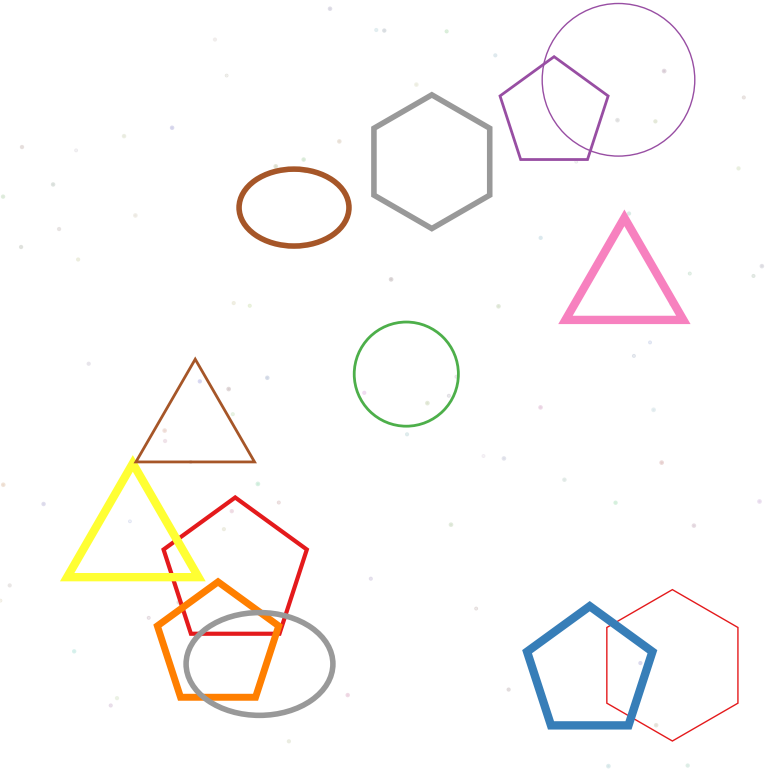[{"shape": "pentagon", "thickness": 1.5, "radius": 0.49, "center": [0.305, 0.256]}, {"shape": "hexagon", "thickness": 0.5, "radius": 0.49, "center": [0.873, 0.136]}, {"shape": "pentagon", "thickness": 3, "radius": 0.43, "center": [0.766, 0.127]}, {"shape": "circle", "thickness": 1, "radius": 0.34, "center": [0.528, 0.514]}, {"shape": "pentagon", "thickness": 1, "radius": 0.37, "center": [0.72, 0.853]}, {"shape": "circle", "thickness": 0.5, "radius": 0.5, "center": [0.803, 0.896]}, {"shape": "pentagon", "thickness": 2.5, "radius": 0.41, "center": [0.283, 0.161]}, {"shape": "triangle", "thickness": 3, "radius": 0.49, "center": [0.172, 0.3]}, {"shape": "triangle", "thickness": 1, "radius": 0.44, "center": [0.254, 0.445]}, {"shape": "oval", "thickness": 2, "radius": 0.36, "center": [0.382, 0.73]}, {"shape": "triangle", "thickness": 3, "radius": 0.44, "center": [0.811, 0.629]}, {"shape": "hexagon", "thickness": 2, "radius": 0.43, "center": [0.561, 0.79]}, {"shape": "oval", "thickness": 2, "radius": 0.48, "center": [0.337, 0.138]}]